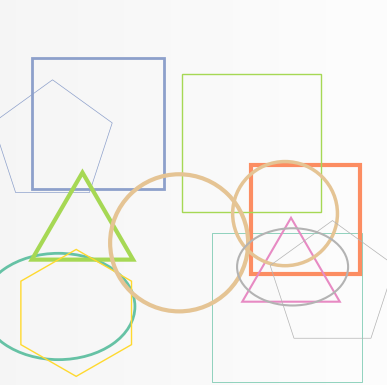[{"shape": "square", "thickness": 0.5, "radius": 0.97, "center": [0.739, 0.202]}, {"shape": "oval", "thickness": 2, "radius": 0.99, "center": [0.151, 0.204]}, {"shape": "square", "thickness": 3, "radius": 0.71, "center": [0.788, 0.431]}, {"shape": "pentagon", "thickness": 0.5, "radius": 0.81, "center": [0.136, 0.631]}, {"shape": "square", "thickness": 2, "radius": 0.85, "center": [0.253, 0.68]}, {"shape": "triangle", "thickness": 1.5, "radius": 0.73, "center": [0.751, 0.289]}, {"shape": "triangle", "thickness": 3, "radius": 0.75, "center": [0.213, 0.401]}, {"shape": "square", "thickness": 1, "radius": 0.9, "center": [0.65, 0.629]}, {"shape": "hexagon", "thickness": 1, "radius": 0.82, "center": [0.197, 0.187]}, {"shape": "circle", "thickness": 2.5, "radius": 0.68, "center": [0.736, 0.445]}, {"shape": "circle", "thickness": 3, "radius": 0.89, "center": [0.462, 0.369]}, {"shape": "pentagon", "thickness": 0.5, "radius": 0.84, "center": [0.858, 0.258]}, {"shape": "oval", "thickness": 1.5, "radius": 0.72, "center": [0.755, 0.307]}]